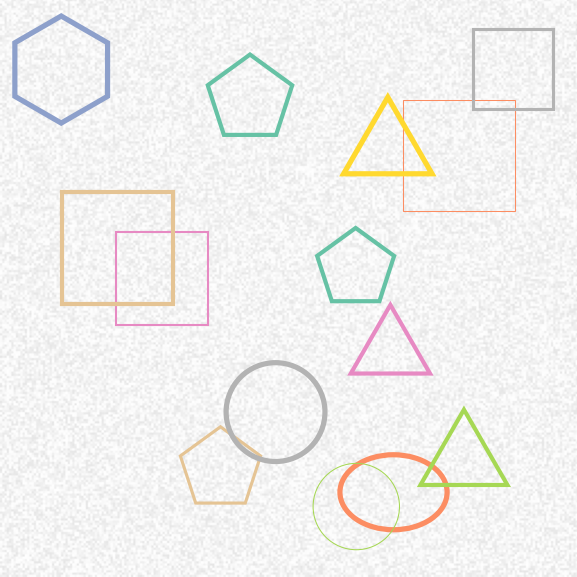[{"shape": "pentagon", "thickness": 2, "radius": 0.35, "center": [0.616, 0.534]}, {"shape": "pentagon", "thickness": 2, "radius": 0.38, "center": [0.433, 0.828]}, {"shape": "oval", "thickness": 2.5, "radius": 0.46, "center": [0.681, 0.147]}, {"shape": "square", "thickness": 0.5, "radius": 0.48, "center": [0.795, 0.73]}, {"shape": "hexagon", "thickness": 2.5, "radius": 0.46, "center": [0.106, 0.879]}, {"shape": "square", "thickness": 1, "radius": 0.4, "center": [0.28, 0.517]}, {"shape": "triangle", "thickness": 2, "radius": 0.4, "center": [0.676, 0.392]}, {"shape": "triangle", "thickness": 2, "radius": 0.43, "center": [0.803, 0.203]}, {"shape": "circle", "thickness": 0.5, "radius": 0.37, "center": [0.617, 0.122]}, {"shape": "triangle", "thickness": 2.5, "radius": 0.44, "center": [0.672, 0.742]}, {"shape": "pentagon", "thickness": 1.5, "radius": 0.37, "center": [0.382, 0.187]}, {"shape": "square", "thickness": 2, "radius": 0.48, "center": [0.203, 0.569]}, {"shape": "square", "thickness": 1.5, "radius": 0.35, "center": [0.888, 0.879]}, {"shape": "circle", "thickness": 2.5, "radius": 0.43, "center": [0.477, 0.286]}]